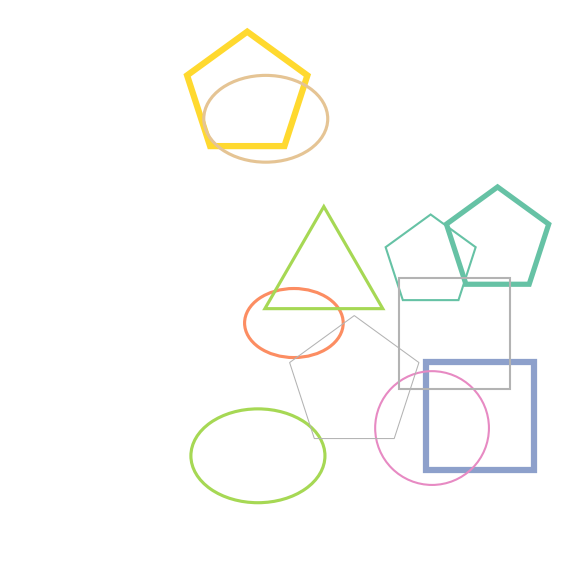[{"shape": "pentagon", "thickness": 2.5, "radius": 0.47, "center": [0.862, 0.582]}, {"shape": "pentagon", "thickness": 1, "radius": 0.41, "center": [0.746, 0.546]}, {"shape": "oval", "thickness": 1.5, "radius": 0.43, "center": [0.509, 0.44]}, {"shape": "square", "thickness": 3, "radius": 0.47, "center": [0.832, 0.279]}, {"shape": "circle", "thickness": 1, "radius": 0.49, "center": [0.748, 0.258]}, {"shape": "oval", "thickness": 1.5, "radius": 0.58, "center": [0.447, 0.21]}, {"shape": "triangle", "thickness": 1.5, "radius": 0.59, "center": [0.561, 0.524]}, {"shape": "pentagon", "thickness": 3, "radius": 0.55, "center": [0.428, 0.835]}, {"shape": "oval", "thickness": 1.5, "radius": 0.54, "center": [0.46, 0.793]}, {"shape": "pentagon", "thickness": 0.5, "radius": 0.59, "center": [0.613, 0.335]}, {"shape": "square", "thickness": 1, "radius": 0.48, "center": [0.787, 0.422]}]